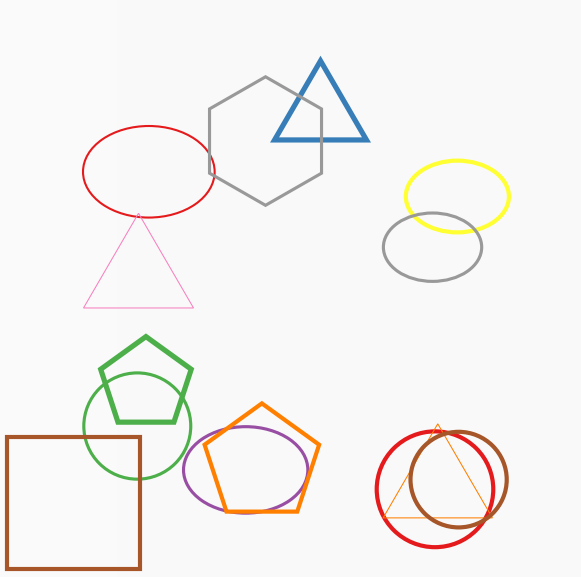[{"shape": "oval", "thickness": 1, "radius": 0.57, "center": [0.256, 0.702]}, {"shape": "circle", "thickness": 2, "radius": 0.5, "center": [0.748, 0.152]}, {"shape": "triangle", "thickness": 2.5, "radius": 0.46, "center": [0.551, 0.802]}, {"shape": "pentagon", "thickness": 2.5, "radius": 0.41, "center": [0.251, 0.334]}, {"shape": "circle", "thickness": 1.5, "radius": 0.46, "center": [0.236, 0.261]}, {"shape": "oval", "thickness": 1.5, "radius": 0.53, "center": [0.423, 0.185]}, {"shape": "pentagon", "thickness": 2, "radius": 0.52, "center": [0.451, 0.197]}, {"shape": "triangle", "thickness": 0.5, "radius": 0.54, "center": [0.753, 0.157]}, {"shape": "oval", "thickness": 2, "radius": 0.44, "center": [0.787, 0.659]}, {"shape": "square", "thickness": 2, "radius": 0.57, "center": [0.126, 0.128]}, {"shape": "circle", "thickness": 2, "radius": 0.41, "center": [0.789, 0.169]}, {"shape": "triangle", "thickness": 0.5, "radius": 0.55, "center": [0.238, 0.52]}, {"shape": "hexagon", "thickness": 1.5, "radius": 0.56, "center": [0.457, 0.755]}, {"shape": "oval", "thickness": 1.5, "radius": 0.42, "center": [0.744, 0.571]}]